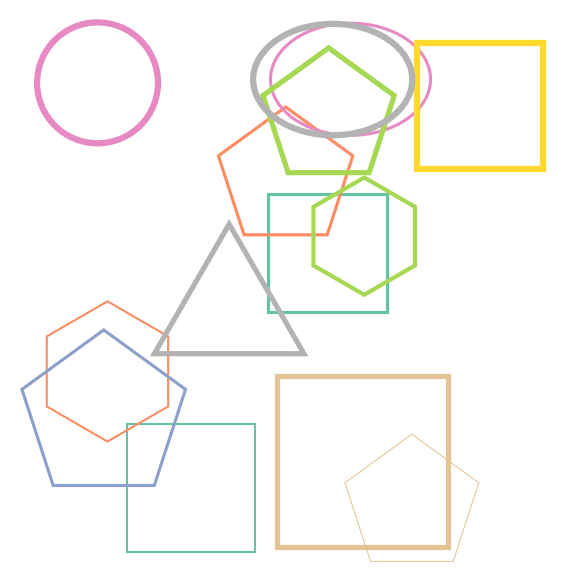[{"shape": "square", "thickness": 1.5, "radius": 0.51, "center": [0.567, 0.562]}, {"shape": "square", "thickness": 1, "radius": 0.55, "center": [0.331, 0.155]}, {"shape": "hexagon", "thickness": 1, "radius": 0.61, "center": [0.186, 0.356]}, {"shape": "pentagon", "thickness": 1.5, "radius": 0.61, "center": [0.495, 0.692]}, {"shape": "pentagon", "thickness": 1.5, "radius": 0.74, "center": [0.18, 0.279]}, {"shape": "circle", "thickness": 3, "radius": 0.52, "center": [0.169, 0.856]}, {"shape": "oval", "thickness": 1.5, "radius": 0.69, "center": [0.607, 0.862]}, {"shape": "pentagon", "thickness": 2.5, "radius": 0.6, "center": [0.569, 0.797]}, {"shape": "hexagon", "thickness": 2, "radius": 0.51, "center": [0.631, 0.59]}, {"shape": "square", "thickness": 3, "radius": 0.55, "center": [0.832, 0.816]}, {"shape": "square", "thickness": 2.5, "radius": 0.74, "center": [0.627, 0.2]}, {"shape": "pentagon", "thickness": 0.5, "radius": 0.61, "center": [0.713, 0.126]}, {"shape": "triangle", "thickness": 2.5, "radius": 0.75, "center": [0.397, 0.461]}, {"shape": "oval", "thickness": 3, "radius": 0.69, "center": [0.576, 0.861]}]